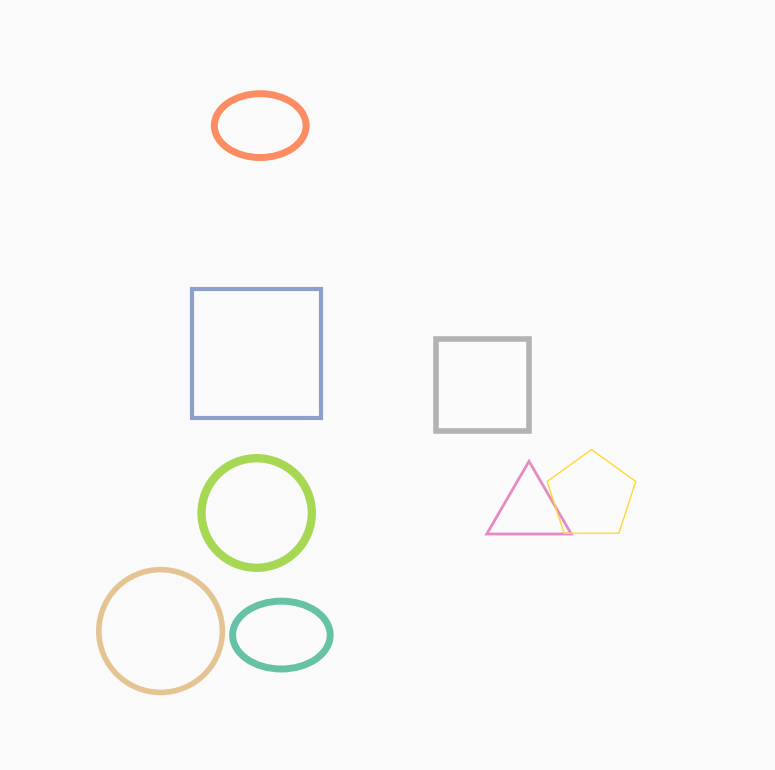[{"shape": "oval", "thickness": 2.5, "radius": 0.31, "center": [0.363, 0.175]}, {"shape": "oval", "thickness": 2.5, "radius": 0.3, "center": [0.336, 0.837]}, {"shape": "square", "thickness": 1.5, "radius": 0.42, "center": [0.331, 0.541]}, {"shape": "triangle", "thickness": 1, "radius": 0.31, "center": [0.683, 0.338]}, {"shape": "circle", "thickness": 3, "radius": 0.36, "center": [0.331, 0.334]}, {"shape": "pentagon", "thickness": 0.5, "radius": 0.3, "center": [0.763, 0.356]}, {"shape": "circle", "thickness": 2, "radius": 0.4, "center": [0.207, 0.18]}, {"shape": "square", "thickness": 2, "radius": 0.3, "center": [0.623, 0.5]}]